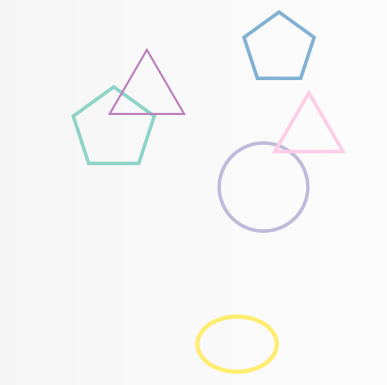[{"shape": "pentagon", "thickness": 2.5, "radius": 0.55, "center": [0.294, 0.664]}, {"shape": "circle", "thickness": 2.5, "radius": 0.57, "center": [0.68, 0.514]}, {"shape": "pentagon", "thickness": 2.5, "radius": 0.48, "center": [0.72, 0.874]}, {"shape": "triangle", "thickness": 2.5, "radius": 0.51, "center": [0.797, 0.657]}, {"shape": "triangle", "thickness": 1.5, "radius": 0.55, "center": [0.379, 0.76]}, {"shape": "oval", "thickness": 3, "radius": 0.51, "center": [0.612, 0.106]}]